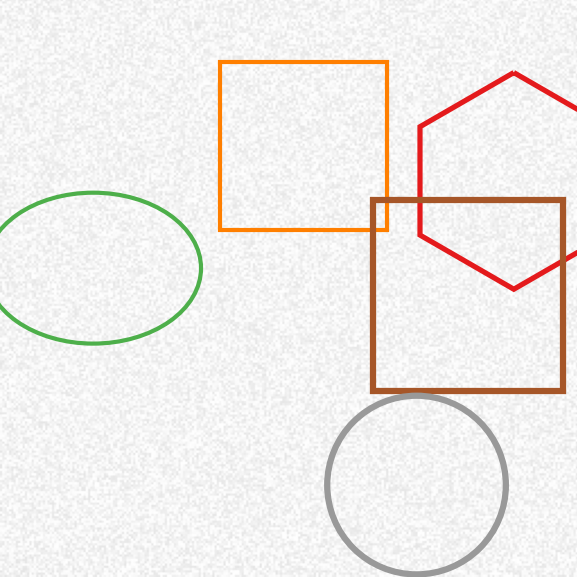[{"shape": "hexagon", "thickness": 2.5, "radius": 0.94, "center": [0.89, 0.686]}, {"shape": "oval", "thickness": 2, "radius": 0.93, "center": [0.161, 0.535]}, {"shape": "square", "thickness": 2, "radius": 0.72, "center": [0.525, 0.746]}, {"shape": "square", "thickness": 3, "radius": 0.82, "center": [0.81, 0.488]}, {"shape": "circle", "thickness": 3, "radius": 0.77, "center": [0.721, 0.159]}]